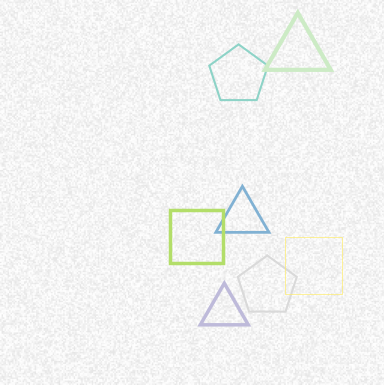[{"shape": "pentagon", "thickness": 1.5, "radius": 0.4, "center": [0.62, 0.805]}, {"shape": "triangle", "thickness": 2.5, "radius": 0.36, "center": [0.583, 0.192]}, {"shape": "triangle", "thickness": 2, "radius": 0.4, "center": [0.63, 0.436]}, {"shape": "square", "thickness": 2.5, "radius": 0.35, "center": [0.511, 0.385]}, {"shape": "pentagon", "thickness": 1.5, "radius": 0.4, "center": [0.694, 0.256]}, {"shape": "triangle", "thickness": 3, "radius": 0.49, "center": [0.774, 0.868]}, {"shape": "square", "thickness": 0.5, "radius": 0.37, "center": [0.815, 0.31]}]